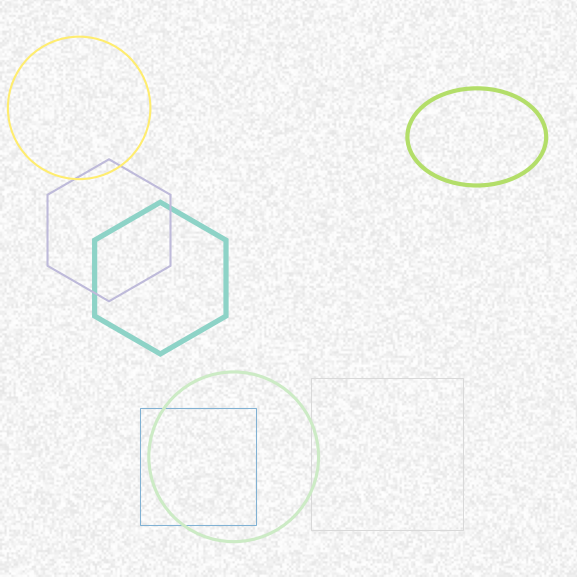[{"shape": "hexagon", "thickness": 2.5, "radius": 0.66, "center": [0.278, 0.518]}, {"shape": "hexagon", "thickness": 1, "radius": 0.61, "center": [0.189, 0.6]}, {"shape": "square", "thickness": 0.5, "radius": 0.5, "center": [0.343, 0.191]}, {"shape": "oval", "thickness": 2, "radius": 0.6, "center": [0.826, 0.762]}, {"shape": "square", "thickness": 0.5, "radius": 0.66, "center": [0.67, 0.213]}, {"shape": "circle", "thickness": 1.5, "radius": 0.73, "center": [0.405, 0.208]}, {"shape": "circle", "thickness": 1, "radius": 0.62, "center": [0.137, 0.812]}]